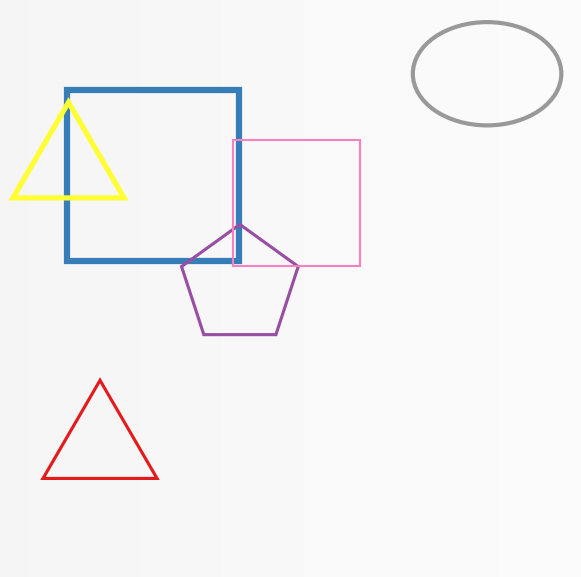[{"shape": "triangle", "thickness": 1.5, "radius": 0.57, "center": [0.172, 0.227]}, {"shape": "square", "thickness": 3, "radius": 0.74, "center": [0.263, 0.695]}, {"shape": "pentagon", "thickness": 1.5, "radius": 0.53, "center": [0.413, 0.505]}, {"shape": "triangle", "thickness": 2.5, "radius": 0.55, "center": [0.118, 0.712]}, {"shape": "square", "thickness": 1, "radius": 0.54, "center": [0.51, 0.647]}, {"shape": "oval", "thickness": 2, "radius": 0.64, "center": [0.838, 0.871]}]